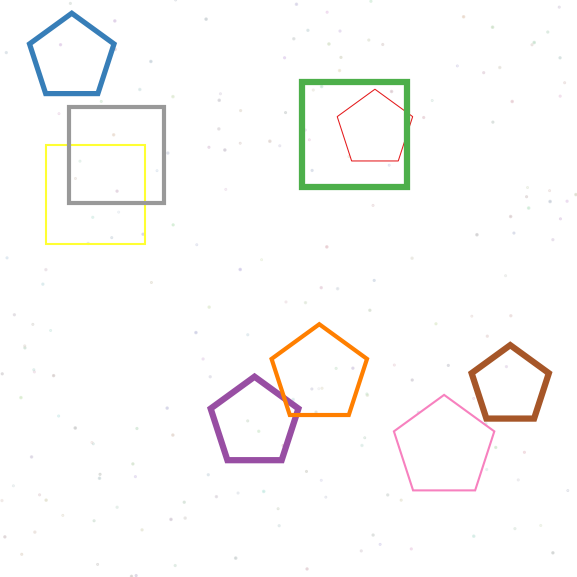[{"shape": "pentagon", "thickness": 0.5, "radius": 0.34, "center": [0.649, 0.776]}, {"shape": "pentagon", "thickness": 2.5, "radius": 0.38, "center": [0.124, 0.899]}, {"shape": "square", "thickness": 3, "radius": 0.45, "center": [0.614, 0.766]}, {"shape": "pentagon", "thickness": 3, "radius": 0.4, "center": [0.441, 0.267]}, {"shape": "pentagon", "thickness": 2, "radius": 0.43, "center": [0.553, 0.351]}, {"shape": "square", "thickness": 1, "radius": 0.43, "center": [0.166, 0.662]}, {"shape": "pentagon", "thickness": 3, "radius": 0.35, "center": [0.884, 0.331]}, {"shape": "pentagon", "thickness": 1, "radius": 0.46, "center": [0.769, 0.224]}, {"shape": "square", "thickness": 2, "radius": 0.41, "center": [0.202, 0.731]}]